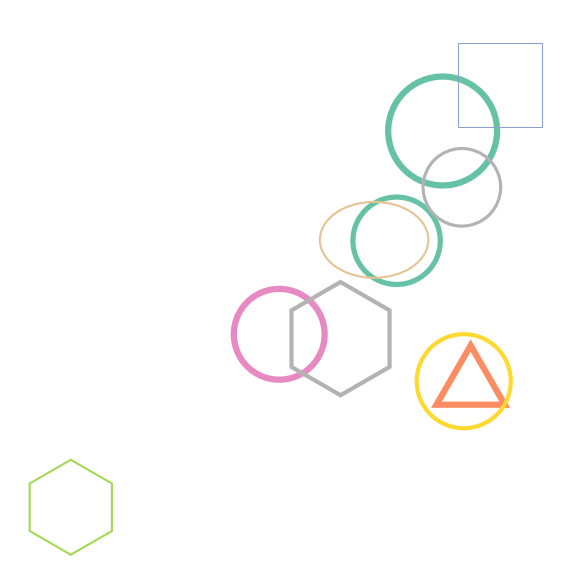[{"shape": "circle", "thickness": 3, "radius": 0.47, "center": [0.766, 0.772]}, {"shape": "circle", "thickness": 2.5, "radius": 0.38, "center": [0.687, 0.582]}, {"shape": "triangle", "thickness": 3, "radius": 0.34, "center": [0.815, 0.333]}, {"shape": "square", "thickness": 0.5, "radius": 0.36, "center": [0.866, 0.852]}, {"shape": "circle", "thickness": 3, "radius": 0.39, "center": [0.483, 0.42]}, {"shape": "hexagon", "thickness": 1, "radius": 0.41, "center": [0.123, 0.121]}, {"shape": "circle", "thickness": 2, "radius": 0.41, "center": [0.803, 0.339]}, {"shape": "oval", "thickness": 1, "radius": 0.47, "center": [0.648, 0.584]}, {"shape": "hexagon", "thickness": 2, "radius": 0.49, "center": [0.59, 0.413]}, {"shape": "circle", "thickness": 1.5, "radius": 0.34, "center": [0.8, 0.675]}]